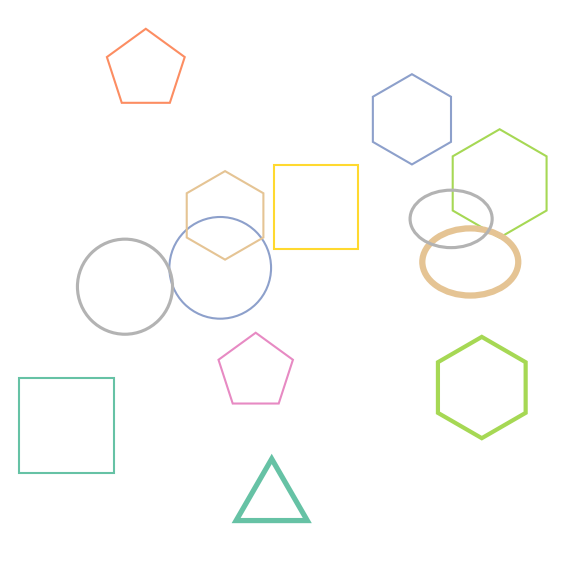[{"shape": "square", "thickness": 1, "radius": 0.41, "center": [0.115, 0.262]}, {"shape": "triangle", "thickness": 2.5, "radius": 0.36, "center": [0.471, 0.133]}, {"shape": "pentagon", "thickness": 1, "radius": 0.35, "center": [0.252, 0.878]}, {"shape": "circle", "thickness": 1, "radius": 0.44, "center": [0.381, 0.535]}, {"shape": "hexagon", "thickness": 1, "radius": 0.39, "center": [0.713, 0.793]}, {"shape": "pentagon", "thickness": 1, "radius": 0.34, "center": [0.443, 0.355]}, {"shape": "hexagon", "thickness": 2, "radius": 0.44, "center": [0.834, 0.328]}, {"shape": "hexagon", "thickness": 1, "radius": 0.47, "center": [0.865, 0.682]}, {"shape": "square", "thickness": 1, "radius": 0.36, "center": [0.547, 0.64]}, {"shape": "hexagon", "thickness": 1, "radius": 0.38, "center": [0.39, 0.626]}, {"shape": "oval", "thickness": 3, "radius": 0.42, "center": [0.814, 0.546]}, {"shape": "circle", "thickness": 1.5, "radius": 0.41, "center": [0.216, 0.503]}, {"shape": "oval", "thickness": 1.5, "radius": 0.36, "center": [0.781, 0.62]}]